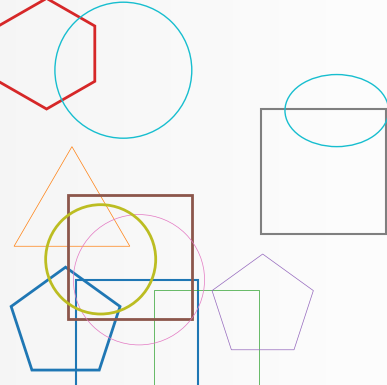[{"shape": "pentagon", "thickness": 2, "radius": 0.74, "center": [0.169, 0.158]}, {"shape": "square", "thickness": 1.5, "radius": 0.79, "center": [0.353, 0.114]}, {"shape": "triangle", "thickness": 0.5, "radius": 0.86, "center": [0.186, 0.447]}, {"shape": "square", "thickness": 0.5, "radius": 0.67, "center": [0.533, 0.112]}, {"shape": "hexagon", "thickness": 2, "radius": 0.72, "center": [0.12, 0.861]}, {"shape": "pentagon", "thickness": 0.5, "radius": 0.69, "center": [0.678, 0.203]}, {"shape": "square", "thickness": 2, "radius": 0.81, "center": [0.335, 0.333]}, {"shape": "circle", "thickness": 0.5, "radius": 0.85, "center": [0.359, 0.273]}, {"shape": "square", "thickness": 1.5, "radius": 0.81, "center": [0.834, 0.554]}, {"shape": "circle", "thickness": 2, "radius": 0.71, "center": [0.26, 0.326]}, {"shape": "oval", "thickness": 1, "radius": 0.67, "center": [0.869, 0.713]}, {"shape": "circle", "thickness": 1, "radius": 0.88, "center": [0.318, 0.818]}]